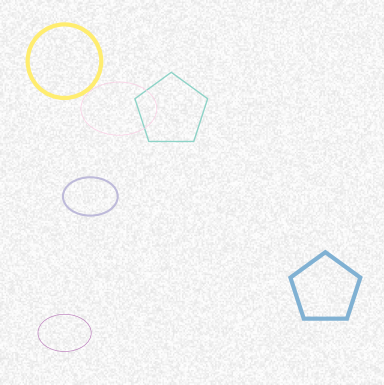[{"shape": "pentagon", "thickness": 1, "radius": 0.5, "center": [0.445, 0.713]}, {"shape": "oval", "thickness": 1.5, "radius": 0.36, "center": [0.235, 0.49]}, {"shape": "pentagon", "thickness": 3, "radius": 0.48, "center": [0.845, 0.25]}, {"shape": "oval", "thickness": 0.5, "radius": 0.49, "center": [0.309, 0.718]}, {"shape": "oval", "thickness": 0.5, "radius": 0.35, "center": [0.168, 0.135]}, {"shape": "circle", "thickness": 3, "radius": 0.48, "center": [0.167, 0.841]}]